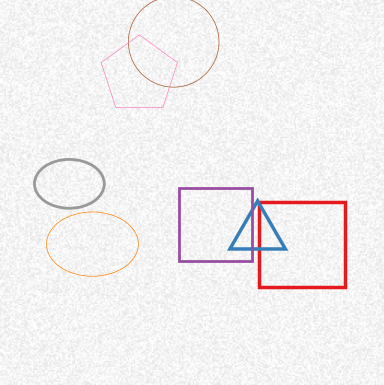[{"shape": "square", "thickness": 2.5, "radius": 0.55, "center": [0.784, 0.365]}, {"shape": "triangle", "thickness": 2.5, "radius": 0.42, "center": [0.669, 0.395]}, {"shape": "square", "thickness": 2, "radius": 0.48, "center": [0.56, 0.417]}, {"shape": "oval", "thickness": 0.5, "radius": 0.6, "center": [0.24, 0.366]}, {"shape": "circle", "thickness": 0.5, "radius": 0.59, "center": [0.451, 0.891]}, {"shape": "pentagon", "thickness": 0.5, "radius": 0.52, "center": [0.362, 0.805]}, {"shape": "oval", "thickness": 2, "radius": 0.45, "center": [0.18, 0.523]}]